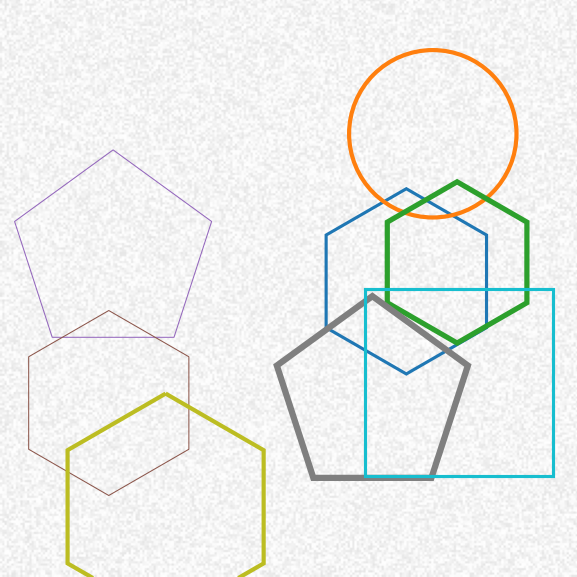[{"shape": "hexagon", "thickness": 1.5, "radius": 0.8, "center": [0.704, 0.512]}, {"shape": "circle", "thickness": 2, "radius": 0.72, "center": [0.749, 0.767]}, {"shape": "hexagon", "thickness": 2.5, "radius": 0.7, "center": [0.792, 0.545]}, {"shape": "pentagon", "thickness": 0.5, "radius": 0.9, "center": [0.196, 0.56]}, {"shape": "hexagon", "thickness": 0.5, "radius": 0.8, "center": [0.188, 0.301]}, {"shape": "pentagon", "thickness": 3, "radius": 0.87, "center": [0.645, 0.312]}, {"shape": "hexagon", "thickness": 2, "radius": 0.98, "center": [0.287, 0.122]}, {"shape": "square", "thickness": 1.5, "radius": 0.81, "center": [0.795, 0.337]}]